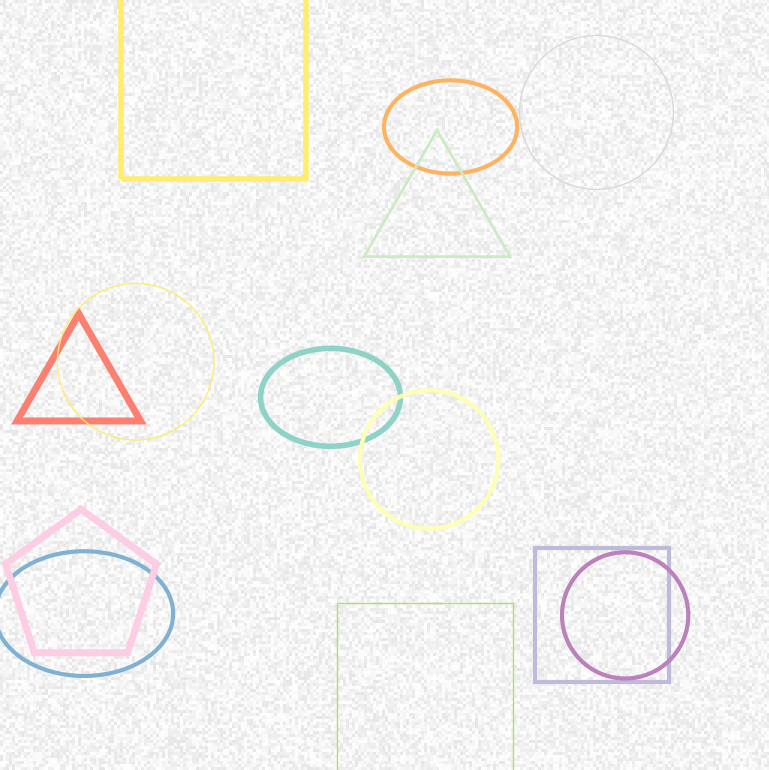[{"shape": "oval", "thickness": 2, "radius": 0.45, "center": [0.429, 0.484]}, {"shape": "circle", "thickness": 1.5, "radius": 0.45, "center": [0.557, 0.403]}, {"shape": "square", "thickness": 1.5, "radius": 0.44, "center": [0.782, 0.201]}, {"shape": "triangle", "thickness": 2.5, "radius": 0.46, "center": [0.102, 0.5]}, {"shape": "oval", "thickness": 1.5, "radius": 0.58, "center": [0.109, 0.203]}, {"shape": "oval", "thickness": 1.5, "radius": 0.43, "center": [0.585, 0.835]}, {"shape": "square", "thickness": 0.5, "radius": 0.57, "center": [0.552, 0.104]}, {"shape": "pentagon", "thickness": 2.5, "radius": 0.52, "center": [0.105, 0.236]}, {"shape": "circle", "thickness": 0.5, "radius": 0.5, "center": [0.775, 0.854]}, {"shape": "circle", "thickness": 1.5, "radius": 0.41, "center": [0.812, 0.201]}, {"shape": "triangle", "thickness": 1, "radius": 0.55, "center": [0.568, 0.721]}, {"shape": "circle", "thickness": 0.5, "radius": 0.51, "center": [0.176, 0.53]}, {"shape": "square", "thickness": 2, "radius": 0.6, "center": [0.278, 0.888]}]